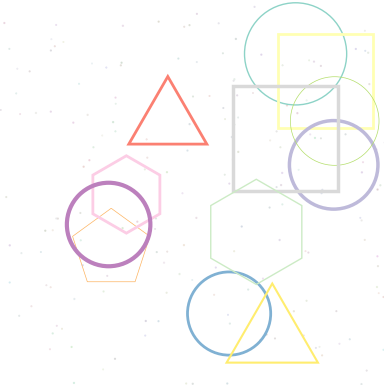[{"shape": "circle", "thickness": 1, "radius": 0.66, "center": [0.768, 0.86]}, {"shape": "square", "thickness": 2, "radius": 0.61, "center": [0.846, 0.789]}, {"shape": "circle", "thickness": 2.5, "radius": 0.57, "center": [0.867, 0.572]}, {"shape": "triangle", "thickness": 2, "radius": 0.59, "center": [0.436, 0.684]}, {"shape": "circle", "thickness": 2, "radius": 0.54, "center": [0.595, 0.186]}, {"shape": "pentagon", "thickness": 0.5, "radius": 0.53, "center": [0.289, 0.354]}, {"shape": "circle", "thickness": 0.5, "radius": 0.58, "center": [0.869, 0.686]}, {"shape": "hexagon", "thickness": 2, "radius": 0.5, "center": [0.328, 0.495]}, {"shape": "square", "thickness": 2.5, "radius": 0.68, "center": [0.741, 0.641]}, {"shape": "circle", "thickness": 3, "radius": 0.54, "center": [0.282, 0.417]}, {"shape": "hexagon", "thickness": 1, "radius": 0.68, "center": [0.666, 0.398]}, {"shape": "triangle", "thickness": 1.5, "radius": 0.68, "center": [0.707, 0.127]}]